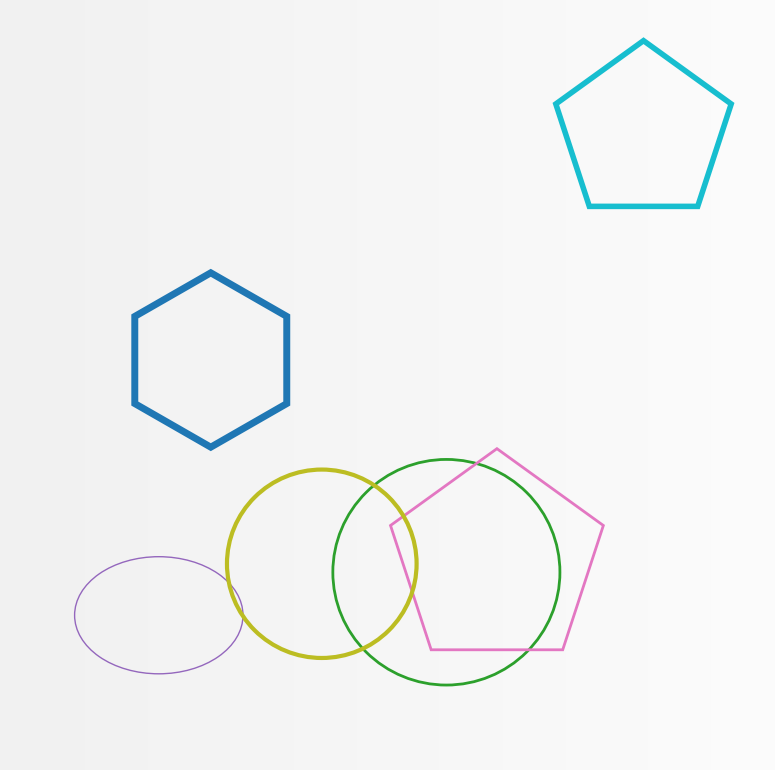[{"shape": "hexagon", "thickness": 2.5, "radius": 0.57, "center": [0.272, 0.532]}, {"shape": "circle", "thickness": 1, "radius": 0.73, "center": [0.576, 0.257]}, {"shape": "oval", "thickness": 0.5, "radius": 0.54, "center": [0.205, 0.201]}, {"shape": "pentagon", "thickness": 1, "radius": 0.72, "center": [0.641, 0.273]}, {"shape": "circle", "thickness": 1.5, "radius": 0.61, "center": [0.415, 0.268]}, {"shape": "pentagon", "thickness": 2, "radius": 0.59, "center": [0.83, 0.828]}]